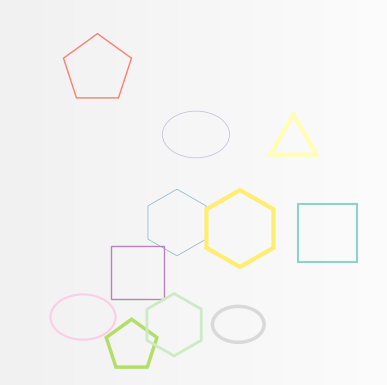[{"shape": "square", "thickness": 1.5, "radius": 0.38, "center": [0.845, 0.395]}, {"shape": "triangle", "thickness": 3, "radius": 0.35, "center": [0.757, 0.633]}, {"shape": "oval", "thickness": 0.5, "radius": 0.43, "center": [0.506, 0.651]}, {"shape": "pentagon", "thickness": 1, "radius": 0.46, "center": [0.252, 0.82]}, {"shape": "hexagon", "thickness": 0.5, "radius": 0.43, "center": [0.457, 0.422]}, {"shape": "pentagon", "thickness": 2.5, "radius": 0.34, "center": [0.34, 0.102]}, {"shape": "oval", "thickness": 1.5, "radius": 0.42, "center": [0.214, 0.177]}, {"shape": "oval", "thickness": 2.5, "radius": 0.33, "center": [0.615, 0.158]}, {"shape": "square", "thickness": 1, "radius": 0.34, "center": [0.355, 0.292]}, {"shape": "hexagon", "thickness": 2, "radius": 0.4, "center": [0.449, 0.157]}, {"shape": "hexagon", "thickness": 3, "radius": 0.5, "center": [0.619, 0.406]}]